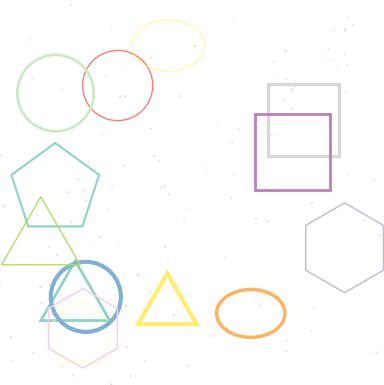[{"shape": "triangle", "thickness": 2, "radius": 0.52, "center": [0.196, 0.219]}, {"shape": "pentagon", "thickness": 1.5, "radius": 0.6, "center": [0.144, 0.509]}, {"shape": "pentagon", "thickness": 0.5, "radius": 0.45, "center": [0.213, 0.129]}, {"shape": "hexagon", "thickness": 1, "radius": 0.58, "center": [0.895, 0.356]}, {"shape": "circle", "thickness": 1, "radius": 0.46, "center": [0.306, 0.778]}, {"shape": "circle", "thickness": 3, "radius": 0.46, "center": [0.223, 0.229]}, {"shape": "oval", "thickness": 2.5, "radius": 0.44, "center": [0.651, 0.186]}, {"shape": "triangle", "thickness": 1, "radius": 0.59, "center": [0.106, 0.371]}, {"shape": "hexagon", "thickness": 1, "radius": 0.52, "center": [0.215, 0.147]}, {"shape": "square", "thickness": 2.5, "radius": 0.46, "center": [0.789, 0.688]}, {"shape": "square", "thickness": 2, "radius": 0.49, "center": [0.76, 0.604]}, {"shape": "circle", "thickness": 2, "radius": 0.5, "center": [0.144, 0.758]}, {"shape": "oval", "thickness": 0.5, "radius": 0.47, "center": [0.437, 0.882]}, {"shape": "triangle", "thickness": 3, "radius": 0.44, "center": [0.434, 0.202]}]